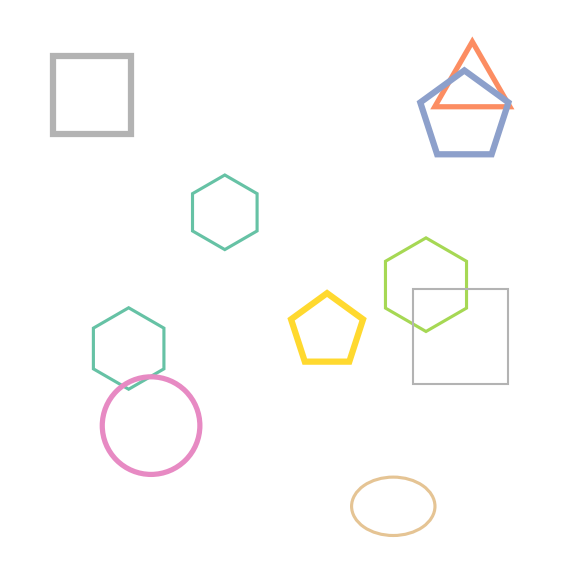[{"shape": "hexagon", "thickness": 1.5, "radius": 0.32, "center": [0.389, 0.632]}, {"shape": "hexagon", "thickness": 1.5, "radius": 0.35, "center": [0.223, 0.396]}, {"shape": "triangle", "thickness": 2.5, "radius": 0.38, "center": [0.818, 0.852]}, {"shape": "pentagon", "thickness": 3, "radius": 0.4, "center": [0.804, 0.797]}, {"shape": "circle", "thickness": 2.5, "radius": 0.42, "center": [0.262, 0.262]}, {"shape": "hexagon", "thickness": 1.5, "radius": 0.41, "center": [0.738, 0.506]}, {"shape": "pentagon", "thickness": 3, "radius": 0.33, "center": [0.566, 0.426]}, {"shape": "oval", "thickness": 1.5, "radius": 0.36, "center": [0.681, 0.122]}, {"shape": "square", "thickness": 3, "radius": 0.34, "center": [0.159, 0.834]}, {"shape": "square", "thickness": 1, "radius": 0.41, "center": [0.798, 0.417]}]